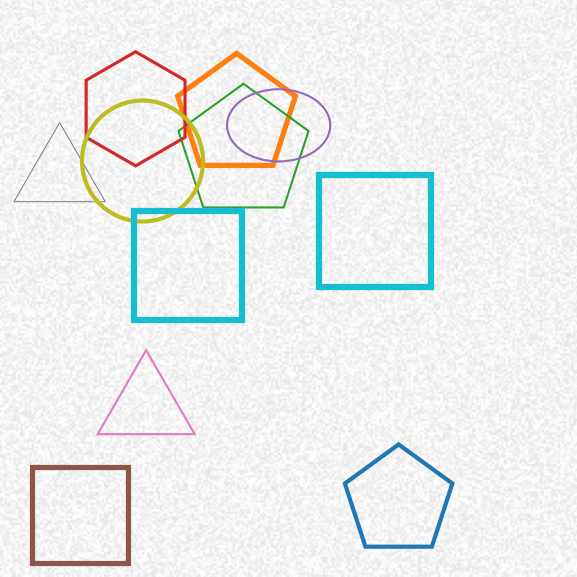[{"shape": "pentagon", "thickness": 2, "radius": 0.49, "center": [0.69, 0.132]}, {"shape": "pentagon", "thickness": 2.5, "radius": 0.54, "center": [0.41, 0.8]}, {"shape": "pentagon", "thickness": 1, "radius": 0.59, "center": [0.422, 0.736]}, {"shape": "hexagon", "thickness": 1.5, "radius": 0.49, "center": [0.235, 0.811]}, {"shape": "oval", "thickness": 1, "radius": 0.45, "center": [0.483, 0.782]}, {"shape": "square", "thickness": 2.5, "radius": 0.42, "center": [0.138, 0.107]}, {"shape": "triangle", "thickness": 1, "radius": 0.49, "center": [0.253, 0.296]}, {"shape": "triangle", "thickness": 0.5, "radius": 0.46, "center": [0.103, 0.696]}, {"shape": "circle", "thickness": 2, "radius": 0.52, "center": [0.247, 0.72]}, {"shape": "square", "thickness": 3, "radius": 0.47, "center": [0.326, 0.539]}, {"shape": "square", "thickness": 3, "radius": 0.49, "center": [0.65, 0.599]}]